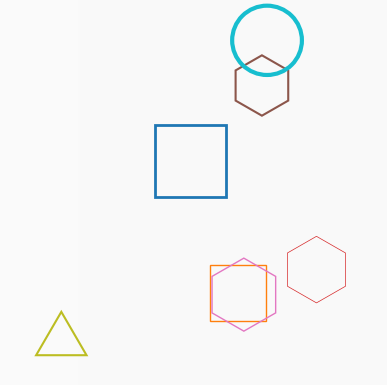[{"shape": "square", "thickness": 2, "radius": 0.46, "center": [0.491, 0.582]}, {"shape": "square", "thickness": 1, "radius": 0.36, "center": [0.614, 0.239]}, {"shape": "hexagon", "thickness": 0.5, "radius": 0.43, "center": [0.817, 0.3]}, {"shape": "hexagon", "thickness": 1.5, "radius": 0.39, "center": [0.676, 0.778]}, {"shape": "hexagon", "thickness": 1, "radius": 0.47, "center": [0.629, 0.235]}, {"shape": "triangle", "thickness": 1.5, "radius": 0.38, "center": [0.158, 0.115]}, {"shape": "circle", "thickness": 3, "radius": 0.45, "center": [0.689, 0.895]}]